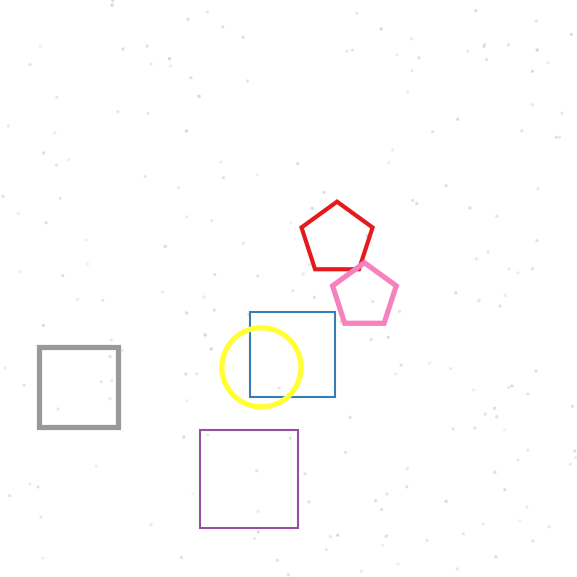[{"shape": "pentagon", "thickness": 2, "radius": 0.32, "center": [0.584, 0.585]}, {"shape": "square", "thickness": 1, "radius": 0.37, "center": [0.506, 0.385]}, {"shape": "square", "thickness": 1, "radius": 0.43, "center": [0.431, 0.17]}, {"shape": "circle", "thickness": 2.5, "radius": 0.34, "center": [0.453, 0.363]}, {"shape": "pentagon", "thickness": 2.5, "radius": 0.29, "center": [0.631, 0.486]}, {"shape": "square", "thickness": 2.5, "radius": 0.34, "center": [0.136, 0.329]}]